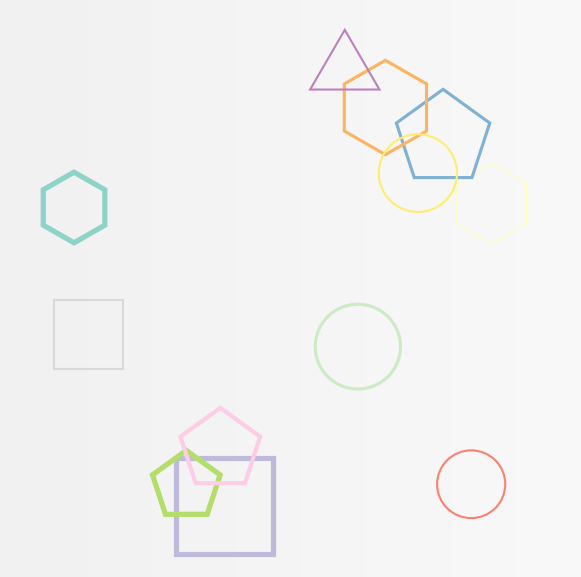[{"shape": "hexagon", "thickness": 2.5, "radius": 0.31, "center": [0.127, 0.64]}, {"shape": "hexagon", "thickness": 0.5, "radius": 0.35, "center": [0.845, 0.647]}, {"shape": "square", "thickness": 2.5, "radius": 0.42, "center": [0.386, 0.123]}, {"shape": "circle", "thickness": 1, "radius": 0.29, "center": [0.811, 0.161]}, {"shape": "pentagon", "thickness": 1.5, "radius": 0.42, "center": [0.762, 0.76]}, {"shape": "hexagon", "thickness": 1.5, "radius": 0.41, "center": [0.663, 0.813]}, {"shape": "pentagon", "thickness": 2.5, "radius": 0.31, "center": [0.321, 0.158]}, {"shape": "pentagon", "thickness": 2, "radius": 0.36, "center": [0.379, 0.221]}, {"shape": "square", "thickness": 1, "radius": 0.3, "center": [0.152, 0.42]}, {"shape": "triangle", "thickness": 1, "radius": 0.34, "center": [0.593, 0.879]}, {"shape": "circle", "thickness": 1.5, "radius": 0.37, "center": [0.616, 0.399]}, {"shape": "circle", "thickness": 1, "radius": 0.34, "center": [0.719, 0.699]}]